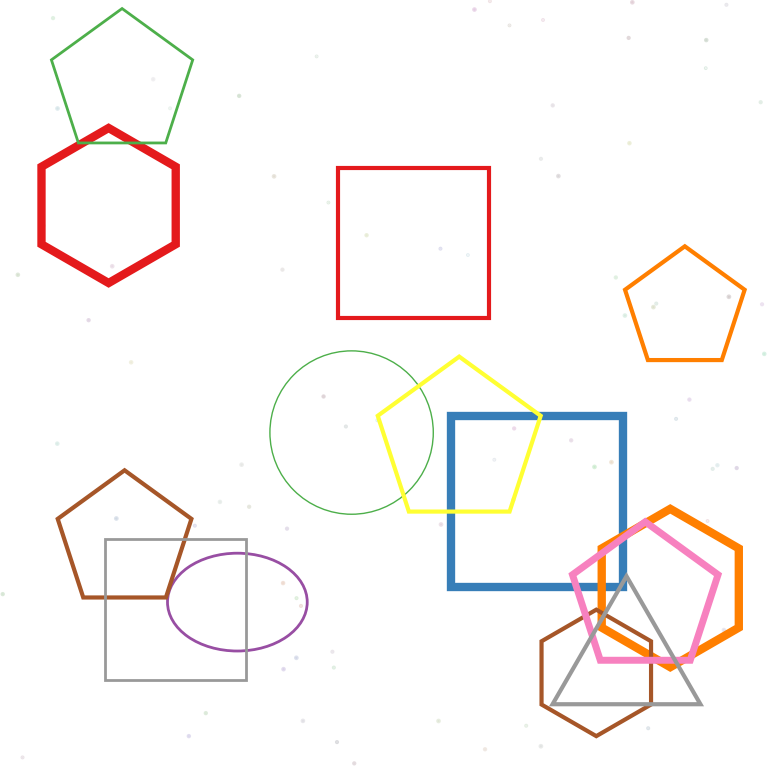[{"shape": "hexagon", "thickness": 3, "radius": 0.5, "center": [0.141, 0.733]}, {"shape": "square", "thickness": 1.5, "radius": 0.49, "center": [0.537, 0.684]}, {"shape": "square", "thickness": 3, "radius": 0.56, "center": [0.698, 0.349]}, {"shape": "circle", "thickness": 0.5, "radius": 0.53, "center": [0.457, 0.438]}, {"shape": "pentagon", "thickness": 1, "radius": 0.48, "center": [0.159, 0.892]}, {"shape": "oval", "thickness": 1, "radius": 0.45, "center": [0.308, 0.218]}, {"shape": "pentagon", "thickness": 1.5, "radius": 0.41, "center": [0.889, 0.598]}, {"shape": "hexagon", "thickness": 3, "radius": 0.51, "center": [0.87, 0.236]}, {"shape": "pentagon", "thickness": 1.5, "radius": 0.56, "center": [0.596, 0.426]}, {"shape": "hexagon", "thickness": 1.5, "radius": 0.41, "center": [0.774, 0.126]}, {"shape": "pentagon", "thickness": 1.5, "radius": 0.46, "center": [0.162, 0.298]}, {"shape": "pentagon", "thickness": 2.5, "radius": 0.5, "center": [0.838, 0.223]}, {"shape": "triangle", "thickness": 1.5, "radius": 0.55, "center": [0.814, 0.141]}, {"shape": "square", "thickness": 1, "radius": 0.46, "center": [0.228, 0.208]}]